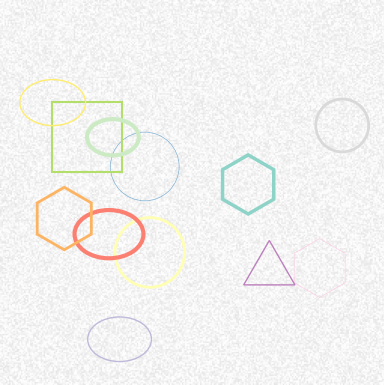[{"shape": "hexagon", "thickness": 2.5, "radius": 0.38, "center": [0.645, 0.521]}, {"shape": "circle", "thickness": 2, "radius": 0.45, "center": [0.389, 0.344]}, {"shape": "oval", "thickness": 1, "radius": 0.41, "center": [0.311, 0.119]}, {"shape": "oval", "thickness": 3, "radius": 0.45, "center": [0.283, 0.392]}, {"shape": "circle", "thickness": 0.5, "radius": 0.45, "center": [0.376, 0.568]}, {"shape": "hexagon", "thickness": 2, "radius": 0.41, "center": [0.167, 0.432]}, {"shape": "square", "thickness": 1.5, "radius": 0.45, "center": [0.226, 0.645]}, {"shape": "hexagon", "thickness": 0.5, "radius": 0.38, "center": [0.83, 0.304]}, {"shape": "circle", "thickness": 2, "radius": 0.34, "center": [0.889, 0.674]}, {"shape": "triangle", "thickness": 1, "radius": 0.38, "center": [0.699, 0.298]}, {"shape": "oval", "thickness": 3, "radius": 0.34, "center": [0.293, 0.644]}, {"shape": "oval", "thickness": 1, "radius": 0.43, "center": [0.137, 0.734]}]